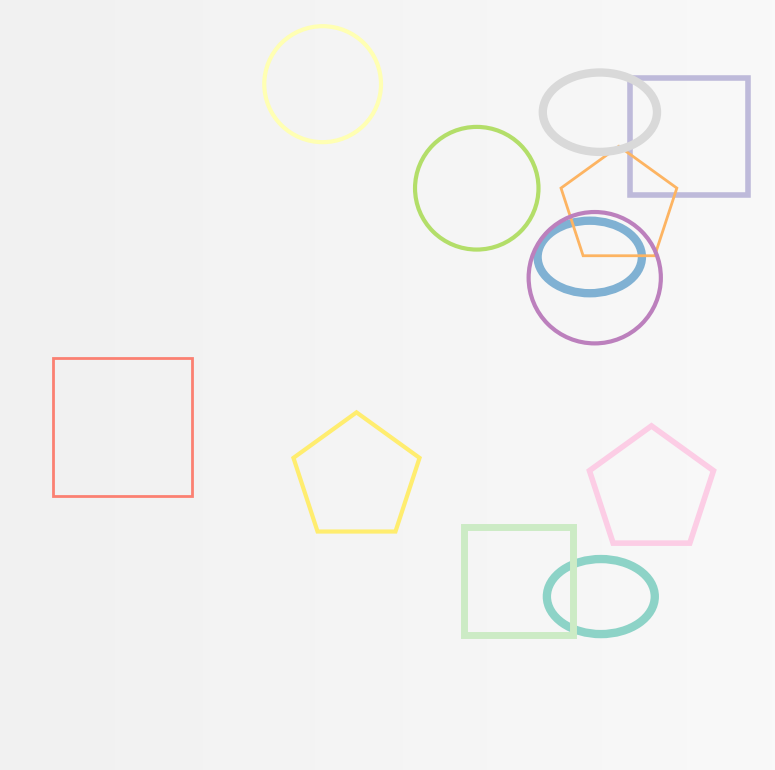[{"shape": "oval", "thickness": 3, "radius": 0.35, "center": [0.775, 0.225]}, {"shape": "circle", "thickness": 1.5, "radius": 0.38, "center": [0.416, 0.891]}, {"shape": "square", "thickness": 2, "radius": 0.38, "center": [0.889, 0.823]}, {"shape": "square", "thickness": 1, "radius": 0.45, "center": [0.158, 0.446]}, {"shape": "oval", "thickness": 3, "radius": 0.34, "center": [0.761, 0.666]}, {"shape": "pentagon", "thickness": 1, "radius": 0.39, "center": [0.799, 0.731]}, {"shape": "circle", "thickness": 1.5, "radius": 0.4, "center": [0.615, 0.756]}, {"shape": "pentagon", "thickness": 2, "radius": 0.42, "center": [0.841, 0.363]}, {"shape": "oval", "thickness": 3, "radius": 0.37, "center": [0.774, 0.854]}, {"shape": "circle", "thickness": 1.5, "radius": 0.43, "center": [0.767, 0.639]}, {"shape": "square", "thickness": 2.5, "radius": 0.35, "center": [0.669, 0.246]}, {"shape": "pentagon", "thickness": 1.5, "radius": 0.43, "center": [0.46, 0.379]}]